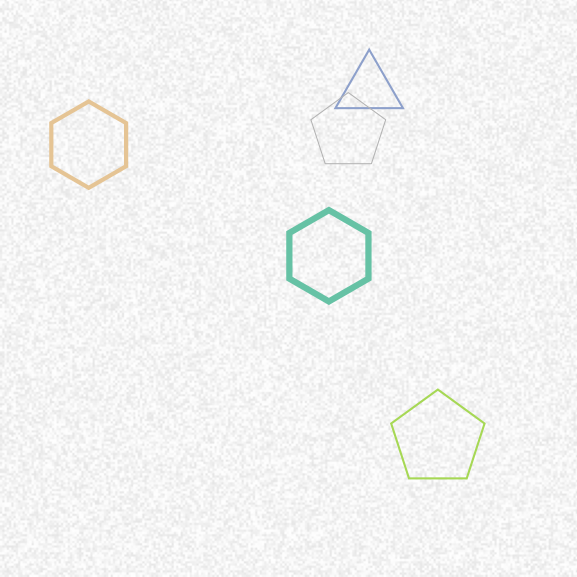[{"shape": "hexagon", "thickness": 3, "radius": 0.4, "center": [0.57, 0.556]}, {"shape": "triangle", "thickness": 1, "radius": 0.34, "center": [0.639, 0.846]}, {"shape": "pentagon", "thickness": 1, "radius": 0.43, "center": [0.758, 0.24]}, {"shape": "hexagon", "thickness": 2, "radius": 0.37, "center": [0.154, 0.749]}, {"shape": "pentagon", "thickness": 0.5, "radius": 0.34, "center": [0.603, 0.771]}]